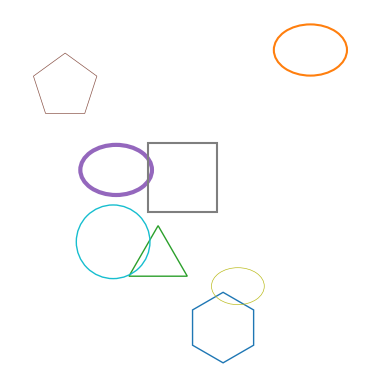[{"shape": "hexagon", "thickness": 1, "radius": 0.46, "center": [0.579, 0.149]}, {"shape": "oval", "thickness": 1.5, "radius": 0.48, "center": [0.806, 0.87]}, {"shape": "triangle", "thickness": 1, "radius": 0.44, "center": [0.411, 0.326]}, {"shape": "oval", "thickness": 3, "radius": 0.47, "center": [0.302, 0.559]}, {"shape": "pentagon", "thickness": 0.5, "radius": 0.43, "center": [0.169, 0.775]}, {"shape": "square", "thickness": 1.5, "radius": 0.45, "center": [0.474, 0.539]}, {"shape": "oval", "thickness": 0.5, "radius": 0.34, "center": [0.618, 0.257]}, {"shape": "circle", "thickness": 1, "radius": 0.48, "center": [0.294, 0.372]}]